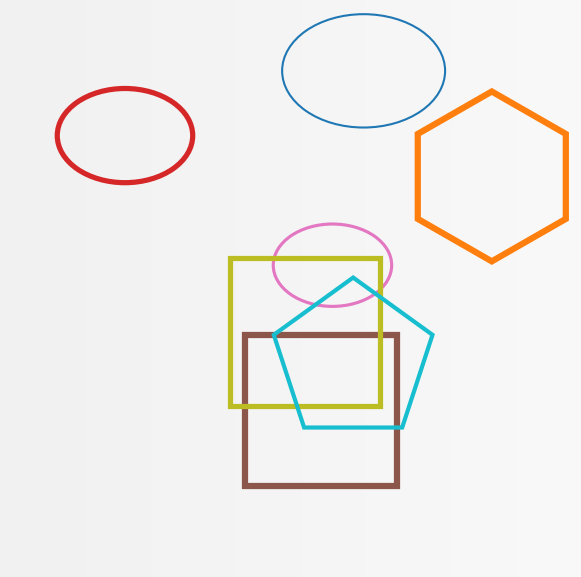[{"shape": "oval", "thickness": 1, "radius": 0.7, "center": [0.626, 0.876]}, {"shape": "hexagon", "thickness": 3, "radius": 0.74, "center": [0.846, 0.694]}, {"shape": "oval", "thickness": 2.5, "radius": 0.58, "center": [0.215, 0.764]}, {"shape": "square", "thickness": 3, "radius": 0.65, "center": [0.553, 0.289]}, {"shape": "oval", "thickness": 1.5, "radius": 0.51, "center": [0.572, 0.54]}, {"shape": "square", "thickness": 2.5, "radius": 0.64, "center": [0.524, 0.424]}, {"shape": "pentagon", "thickness": 2, "radius": 0.72, "center": [0.608, 0.375]}]